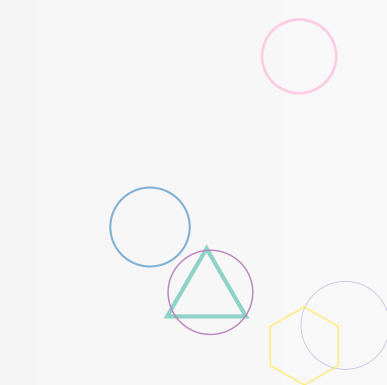[{"shape": "triangle", "thickness": 3, "radius": 0.59, "center": [0.533, 0.237]}, {"shape": "circle", "thickness": 0.5, "radius": 0.57, "center": [0.891, 0.155]}, {"shape": "circle", "thickness": 1.5, "radius": 0.51, "center": [0.387, 0.41]}, {"shape": "circle", "thickness": 2, "radius": 0.48, "center": [0.772, 0.854]}, {"shape": "circle", "thickness": 1, "radius": 0.55, "center": [0.543, 0.241]}, {"shape": "hexagon", "thickness": 1, "radius": 0.51, "center": [0.785, 0.101]}]